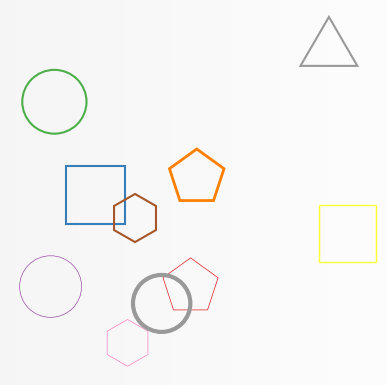[{"shape": "pentagon", "thickness": 0.5, "radius": 0.37, "center": [0.492, 0.255]}, {"shape": "square", "thickness": 1.5, "radius": 0.38, "center": [0.246, 0.494]}, {"shape": "circle", "thickness": 1.5, "radius": 0.41, "center": [0.14, 0.736]}, {"shape": "circle", "thickness": 0.5, "radius": 0.4, "center": [0.131, 0.256]}, {"shape": "pentagon", "thickness": 2, "radius": 0.37, "center": [0.508, 0.539]}, {"shape": "square", "thickness": 1, "radius": 0.37, "center": [0.896, 0.393]}, {"shape": "hexagon", "thickness": 1.5, "radius": 0.31, "center": [0.348, 0.434]}, {"shape": "hexagon", "thickness": 0.5, "radius": 0.3, "center": [0.329, 0.109]}, {"shape": "circle", "thickness": 3, "radius": 0.37, "center": [0.417, 0.212]}, {"shape": "triangle", "thickness": 1.5, "radius": 0.42, "center": [0.849, 0.871]}]